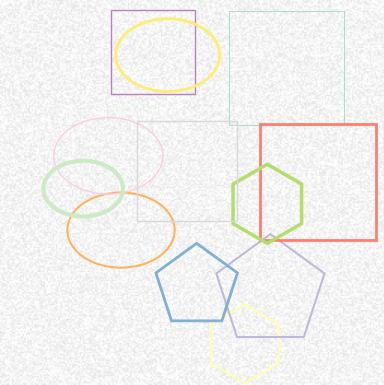[{"shape": "square", "thickness": 0.5, "radius": 0.74, "center": [0.744, 0.823]}, {"shape": "hexagon", "thickness": 1.5, "radius": 0.51, "center": [0.636, 0.107]}, {"shape": "pentagon", "thickness": 1.5, "radius": 0.74, "center": [0.702, 0.244]}, {"shape": "square", "thickness": 2, "radius": 0.75, "center": [0.826, 0.527]}, {"shape": "pentagon", "thickness": 2, "radius": 0.56, "center": [0.511, 0.257]}, {"shape": "oval", "thickness": 1.5, "radius": 0.7, "center": [0.314, 0.402]}, {"shape": "hexagon", "thickness": 2.5, "radius": 0.51, "center": [0.694, 0.471]}, {"shape": "oval", "thickness": 1, "radius": 0.71, "center": [0.281, 0.595]}, {"shape": "square", "thickness": 1, "radius": 0.65, "center": [0.485, 0.555]}, {"shape": "square", "thickness": 1, "radius": 0.55, "center": [0.397, 0.865]}, {"shape": "oval", "thickness": 3, "radius": 0.52, "center": [0.216, 0.51]}, {"shape": "oval", "thickness": 2, "radius": 0.68, "center": [0.436, 0.857]}]